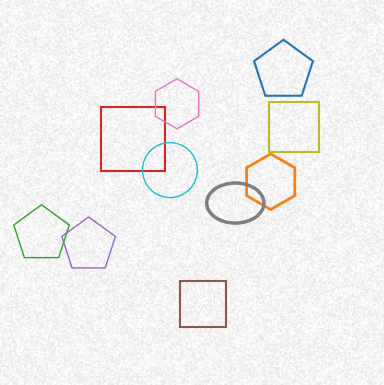[{"shape": "pentagon", "thickness": 1.5, "radius": 0.4, "center": [0.736, 0.816]}, {"shape": "hexagon", "thickness": 2, "radius": 0.36, "center": [0.703, 0.528]}, {"shape": "pentagon", "thickness": 1, "radius": 0.38, "center": [0.108, 0.392]}, {"shape": "square", "thickness": 1.5, "radius": 0.41, "center": [0.345, 0.639]}, {"shape": "pentagon", "thickness": 1, "radius": 0.37, "center": [0.23, 0.363]}, {"shape": "square", "thickness": 1.5, "radius": 0.3, "center": [0.527, 0.211]}, {"shape": "hexagon", "thickness": 1, "radius": 0.32, "center": [0.46, 0.73]}, {"shape": "oval", "thickness": 2.5, "radius": 0.37, "center": [0.611, 0.473]}, {"shape": "square", "thickness": 1.5, "radius": 0.32, "center": [0.763, 0.671]}, {"shape": "circle", "thickness": 1, "radius": 0.36, "center": [0.441, 0.558]}]